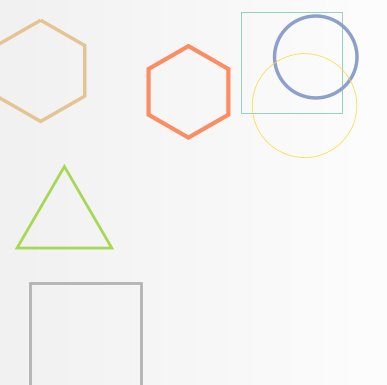[{"shape": "square", "thickness": 0.5, "radius": 0.65, "center": [0.753, 0.837]}, {"shape": "hexagon", "thickness": 3, "radius": 0.59, "center": [0.486, 0.761]}, {"shape": "circle", "thickness": 2.5, "radius": 0.53, "center": [0.815, 0.852]}, {"shape": "triangle", "thickness": 2, "radius": 0.71, "center": [0.166, 0.426]}, {"shape": "circle", "thickness": 0.5, "radius": 0.67, "center": [0.786, 0.726]}, {"shape": "hexagon", "thickness": 2.5, "radius": 0.66, "center": [0.105, 0.816]}, {"shape": "square", "thickness": 2, "radius": 0.72, "center": [0.22, 0.123]}]